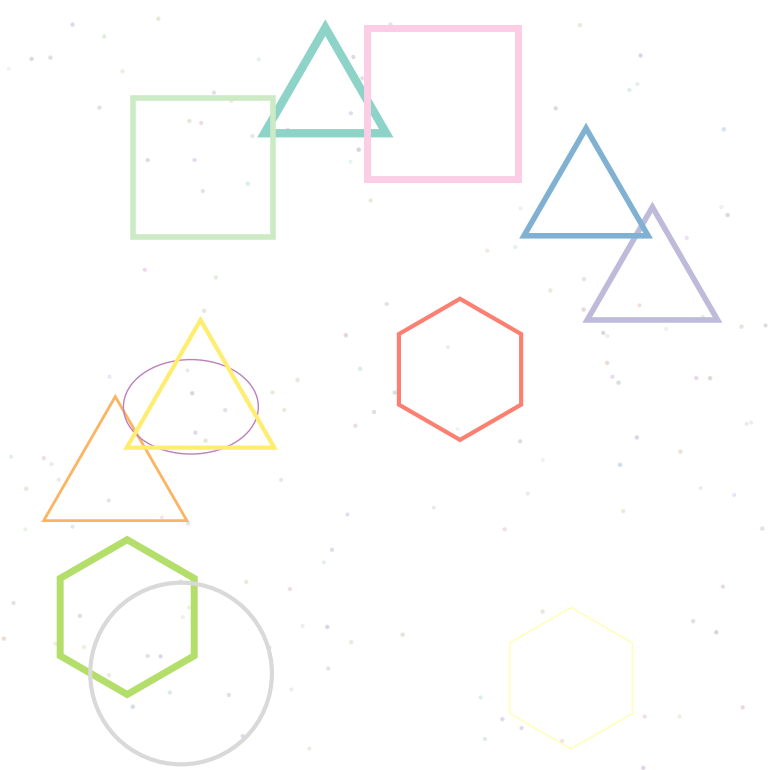[{"shape": "triangle", "thickness": 3, "radius": 0.46, "center": [0.422, 0.873]}, {"shape": "hexagon", "thickness": 0.5, "radius": 0.46, "center": [0.742, 0.119]}, {"shape": "triangle", "thickness": 2, "radius": 0.49, "center": [0.847, 0.633]}, {"shape": "hexagon", "thickness": 1.5, "radius": 0.46, "center": [0.597, 0.52]}, {"shape": "triangle", "thickness": 2, "radius": 0.47, "center": [0.761, 0.74]}, {"shape": "triangle", "thickness": 1, "radius": 0.54, "center": [0.15, 0.378]}, {"shape": "hexagon", "thickness": 2.5, "radius": 0.5, "center": [0.165, 0.199]}, {"shape": "square", "thickness": 2.5, "radius": 0.49, "center": [0.574, 0.865]}, {"shape": "circle", "thickness": 1.5, "radius": 0.59, "center": [0.235, 0.125]}, {"shape": "oval", "thickness": 0.5, "radius": 0.44, "center": [0.248, 0.472]}, {"shape": "square", "thickness": 2, "radius": 0.45, "center": [0.264, 0.782]}, {"shape": "triangle", "thickness": 1.5, "radius": 0.55, "center": [0.26, 0.474]}]